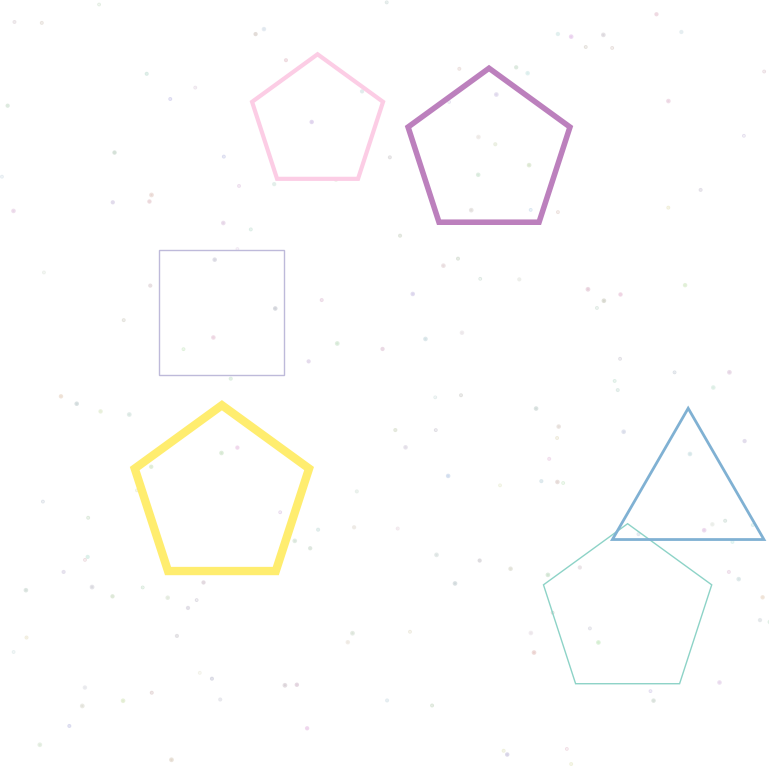[{"shape": "pentagon", "thickness": 0.5, "radius": 0.57, "center": [0.815, 0.205]}, {"shape": "square", "thickness": 0.5, "radius": 0.41, "center": [0.288, 0.595]}, {"shape": "triangle", "thickness": 1, "radius": 0.57, "center": [0.894, 0.356]}, {"shape": "pentagon", "thickness": 1.5, "radius": 0.45, "center": [0.412, 0.84]}, {"shape": "pentagon", "thickness": 2, "radius": 0.55, "center": [0.635, 0.801]}, {"shape": "pentagon", "thickness": 3, "radius": 0.6, "center": [0.288, 0.355]}]